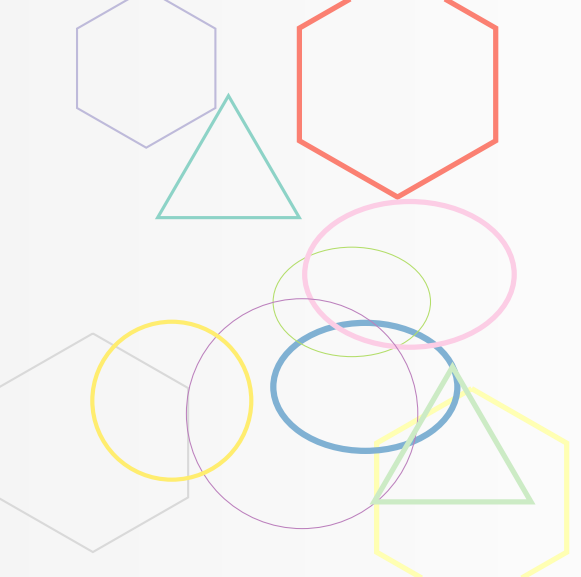[{"shape": "triangle", "thickness": 1.5, "radius": 0.7, "center": [0.393, 0.693]}, {"shape": "hexagon", "thickness": 2.5, "radius": 0.94, "center": [0.811, 0.137]}, {"shape": "hexagon", "thickness": 1, "radius": 0.69, "center": [0.252, 0.881]}, {"shape": "hexagon", "thickness": 2.5, "radius": 0.98, "center": [0.684, 0.853]}, {"shape": "oval", "thickness": 3, "radius": 0.79, "center": [0.629, 0.329]}, {"shape": "oval", "thickness": 0.5, "radius": 0.68, "center": [0.605, 0.476]}, {"shape": "oval", "thickness": 2.5, "radius": 0.9, "center": [0.704, 0.524]}, {"shape": "hexagon", "thickness": 1, "radius": 0.95, "center": [0.16, 0.232]}, {"shape": "circle", "thickness": 0.5, "radius": 1.0, "center": [0.52, 0.283]}, {"shape": "triangle", "thickness": 2.5, "radius": 0.78, "center": [0.779, 0.208]}, {"shape": "circle", "thickness": 2, "radius": 0.68, "center": [0.296, 0.305]}]